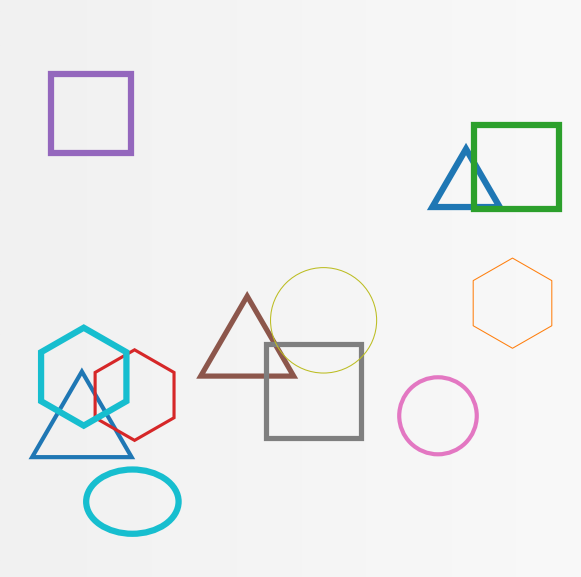[{"shape": "triangle", "thickness": 2, "radius": 0.49, "center": [0.141, 0.257]}, {"shape": "triangle", "thickness": 3, "radius": 0.33, "center": [0.802, 0.674]}, {"shape": "hexagon", "thickness": 0.5, "radius": 0.39, "center": [0.882, 0.474]}, {"shape": "square", "thickness": 3, "radius": 0.37, "center": [0.889, 0.71]}, {"shape": "hexagon", "thickness": 1.5, "radius": 0.39, "center": [0.232, 0.315]}, {"shape": "square", "thickness": 3, "radius": 0.34, "center": [0.156, 0.803]}, {"shape": "triangle", "thickness": 2.5, "radius": 0.46, "center": [0.425, 0.394]}, {"shape": "circle", "thickness": 2, "radius": 0.33, "center": [0.754, 0.279]}, {"shape": "square", "thickness": 2.5, "radius": 0.41, "center": [0.539, 0.321]}, {"shape": "circle", "thickness": 0.5, "radius": 0.46, "center": [0.557, 0.444]}, {"shape": "oval", "thickness": 3, "radius": 0.4, "center": [0.228, 0.13]}, {"shape": "hexagon", "thickness": 3, "radius": 0.42, "center": [0.144, 0.347]}]